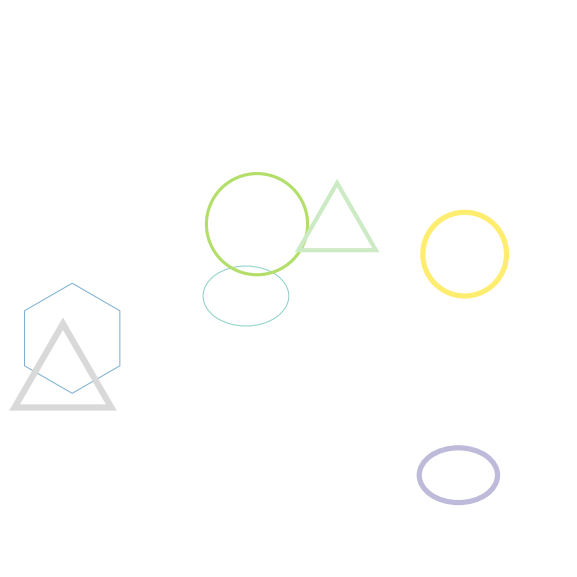[{"shape": "oval", "thickness": 0.5, "radius": 0.37, "center": [0.426, 0.487]}, {"shape": "oval", "thickness": 2.5, "radius": 0.34, "center": [0.794, 0.176]}, {"shape": "hexagon", "thickness": 0.5, "radius": 0.48, "center": [0.125, 0.413]}, {"shape": "circle", "thickness": 1.5, "radius": 0.44, "center": [0.445, 0.611]}, {"shape": "triangle", "thickness": 3, "radius": 0.48, "center": [0.109, 0.342]}, {"shape": "triangle", "thickness": 2, "radius": 0.39, "center": [0.584, 0.605]}, {"shape": "circle", "thickness": 2.5, "radius": 0.36, "center": [0.805, 0.559]}]